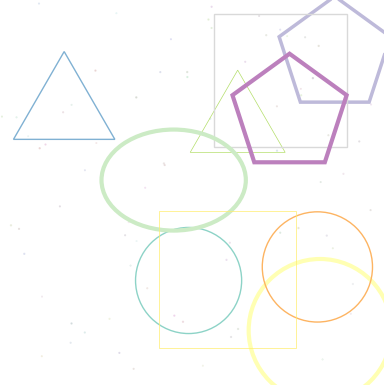[{"shape": "circle", "thickness": 1, "radius": 0.69, "center": [0.49, 0.271]}, {"shape": "circle", "thickness": 3, "radius": 0.93, "center": [0.831, 0.142]}, {"shape": "pentagon", "thickness": 2.5, "radius": 0.76, "center": [0.869, 0.858]}, {"shape": "triangle", "thickness": 1, "radius": 0.76, "center": [0.167, 0.714]}, {"shape": "circle", "thickness": 1, "radius": 0.72, "center": [0.824, 0.307]}, {"shape": "triangle", "thickness": 0.5, "radius": 0.71, "center": [0.617, 0.675]}, {"shape": "square", "thickness": 1, "radius": 0.86, "center": [0.729, 0.791]}, {"shape": "pentagon", "thickness": 3, "radius": 0.78, "center": [0.752, 0.705]}, {"shape": "oval", "thickness": 3, "radius": 0.94, "center": [0.451, 0.532]}, {"shape": "square", "thickness": 0.5, "radius": 0.89, "center": [0.591, 0.274]}]